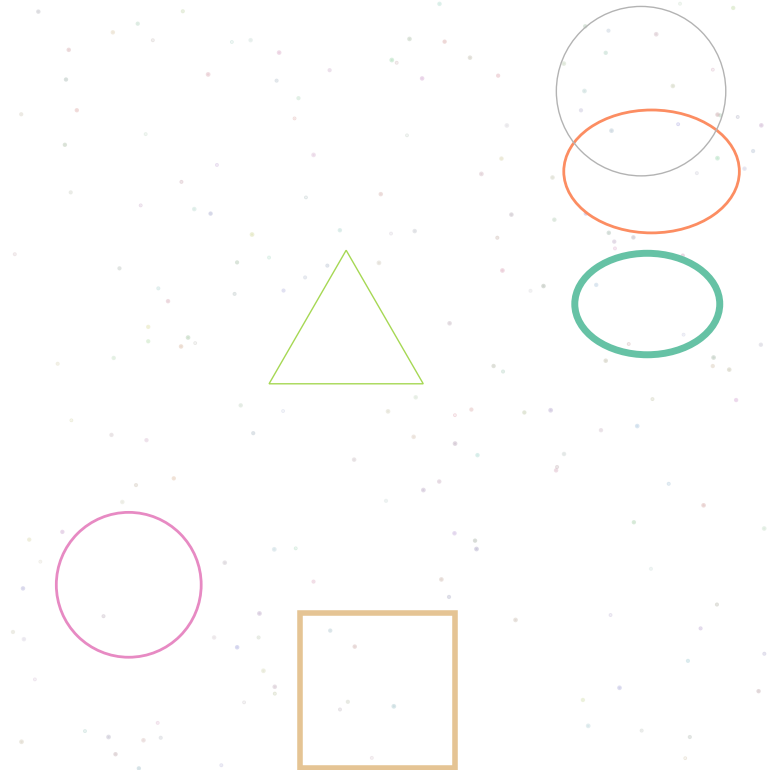[{"shape": "oval", "thickness": 2.5, "radius": 0.47, "center": [0.841, 0.605]}, {"shape": "oval", "thickness": 1, "radius": 0.57, "center": [0.846, 0.777]}, {"shape": "circle", "thickness": 1, "radius": 0.47, "center": [0.167, 0.241]}, {"shape": "triangle", "thickness": 0.5, "radius": 0.58, "center": [0.45, 0.559]}, {"shape": "square", "thickness": 2, "radius": 0.5, "center": [0.49, 0.103]}, {"shape": "circle", "thickness": 0.5, "radius": 0.55, "center": [0.833, 0.882]}]